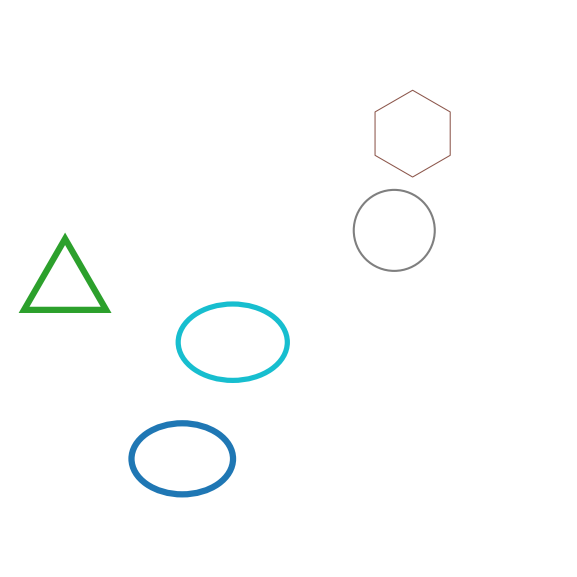[{"shape": "oval", "thickness": 3, "radius": 0.44, "center": [0.316, 0.205]}, {"shape": "triangle", "thickness": 3, "radius": 0.41, "center": [0.113, 0.504]}, {"shape": "hexagon", "thickness": 0.5, "radius": 0.38, "center": [0.715, 0.768]}, {"shape": "circle", "thickness": 1, "radius": 0.35, "center": [0.683, 0.6]}, {"shape": "oval", "thickness": 2.5, "radius": 0.47, "center": [0.403, 0.407]}]